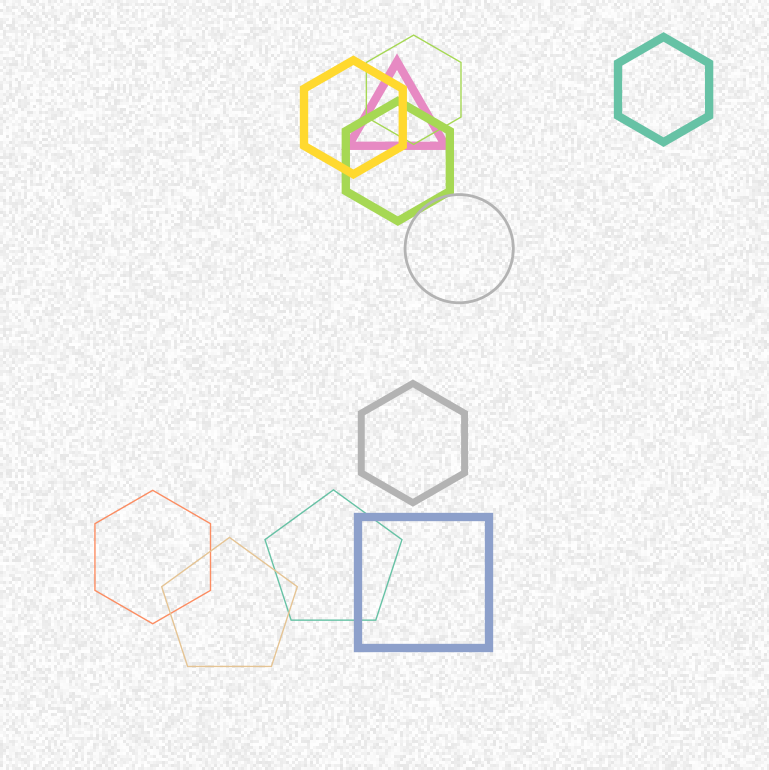[{"shape": "pentagon", "thickness": 0.5, "radius": 0.47, "center": [0.433, 0.27]}, {"shape": "hexagon", "thickness": 3, "radius": 0.34, "center": [0.862, 0.884]}, {"shape": "hexagon", "thickness": 0.5, "radius": 0.43, "center": [0.198, 0.277]}, {"shape": "square", "thickness": 3, "radius": 0.43, "center": [0.55, 0.243]}, {"shape": "triangle", "thickness": 3, "radius": 0.36, "center": [0.516, 0.847]}, {"shape": "hexagon", "thickness": 3, "radius": 0.39, "center": [0.517, 0.791]}, {"shape": "hexagon", "thickness": 0.5, "radius": 0.35, "center": [0.537, 0.883]}, {"shape": "hexagon", "thickness": 3, "radius": 0.37, "center": [0.459, 0.848]}, {"shape": "pentagon", "thickness": 0.5, "radius": 0.46, "center": [0.298, 0.209]}, {"shape": "circle", "thickness": 1, "radius": 0.35, "center": [0.596, 0.677]}, {"shape": "hexagon", "thickness": 2.5, "radius": 0.39, "center": [0.536, 0.425]}]